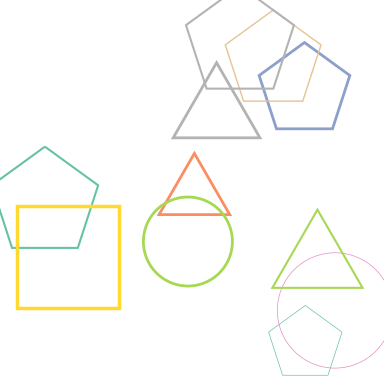[{"shape": "pentagon", "thickness": 0.5, "radius": 0.5, "center": [0.793, 0.106]}, {"shape": "pentagon", "thickness": 1.5, "radius": 0.73, "center": [0.117, 0.474]}, {"shape": "triangle", "thickness": 2, "radius": 0.53, "center": [0.505, 0.496]}, {"shape": "pentagon", "thickness": 2, "radius": 0.62, "center": [0.791, 0.766]}, {"shape": "circle", "thickness": 0.5, "radius": 0.75, "center": [0.87, 0.194]}, {"shape": "triangle", "thickness": 1.5, "radius": 0.68, "center": [0.825, 0.32]}, {"shape": "circle", "thickness": 2, "radius": 0.58, "center": [0.488, 0.373]}, {"shape": "square", "thickness": 2.5, "radius": 0.66, "center": [0.177, 0.333]}, {"shape": "pentagon", "thickness": 1, "radius": 0.65, "center": [0.709, 0.843]}, {"shape": "triangle", "thickness": 2, "radius": 0.65, "center": [0.563, 0.707]}, {"shape": "pentagon", "thickness": 1.5, "radius": 0.74, "center": [0.623, 0.889]}]